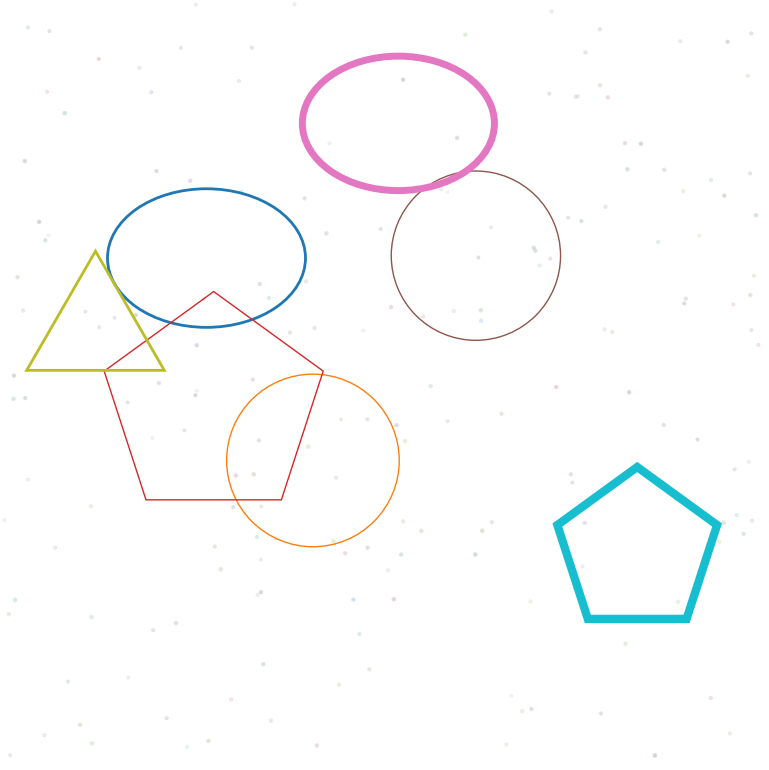[{"shape": "oval", "thickness": 1, "radius": 0.64, "center": [0.268, 0.665]}, {"shape": "circle", "thickness": 0.5, "radius": 0.56, "center": [0.406, 0.402]}, {"shape": "pentagon", "thickness": 0.5, "radius": 0.75, "center": [0.278, 0.472]}, {"shape": "circle", "thickness": 0.5, "radius": 0.55, "center": [0.618, 0.668]}, {"shape": "oval", "thickness": 2.5, "radius": 0.62, "center": [0.517, 0.84]}, {"shape": "triangle", "thickness": 1, "radius": 0.52, "center": [0.124, 0.571]}, {"shape": "pentagon", "thickness": 3, "radius": 0.55, "center": [0.828, 0.284]}]